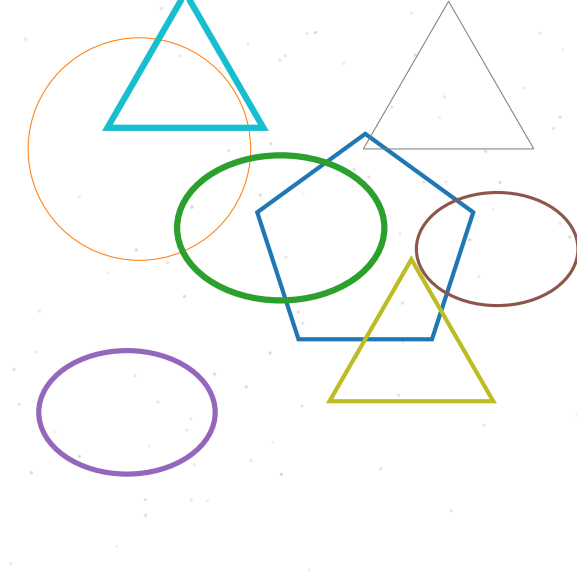[{"shape": "pentagon", "thickness": 2, "radius": 0.98, "center": [0.632, 0.571]}, {"shape": "circle", "thickness": 0.5, "radius": 0.96, "center": [0.241, 0.741]}, {"shape": "oval", "thickness": 3, "radius": 0.9, "center": [0.486, 0.605]}, {"shape": "oval", "thickness": 2.5, "radius": 0.76, "center": [0.22, 0.285]}, {"shape": "oval", "thickness": 1.5, "radius": 0.7, "center": [0.861, 0.568]}, {"shape": "triangle", "thickness": 0.5, "radius": 0.85, "center": [0.777, 0.826]}, {"shape": "triangle", "thickness": 2, "radius": 0.82, "center": [0.712, 0.386]}, {"shape": "triangle", "thickness": 3, "radius": 0.78, "center": [0.321, 0.856]}]